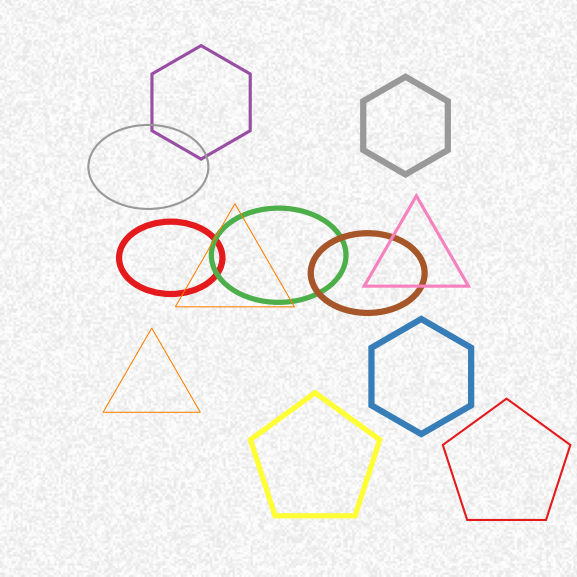[{"shape": "oval", "thickness": 3, "radius": 0.45, "center": [0.296, 0.553]}, {"shape": "pentagon", "thickness": 1, "radius": 0.58, "center": [0.877, 0.193]}, {"shape": "hexagon", "thickness": 3, "radius": 0.5, "center": [0.73, 0.347]}, {"shape": "oval", "thickness": 2.5, "radius": 0.58, "center": [0.483, 0.557]}, {"shape": "hexagon", "thickness": 1.5, "radius": 0.49, "center": [0.348, 0.822]}, {"shape": "triangle", "thickness": 0.5, "radius": 0.49, "center": [0.263, 0.334]}, {"shape": "triangle", "thickness": 0.5, "radius": 0.6, "center": [0.407, 0.527]}, {"shape": "pentagon", "thickness": 2.5, "radius": 0.59, "center": [0.546, 0.201]}, {"shape": "oval", "thickness": 3, "radius": 0.49, "center": [0.637, 0.526]}, {"shape": "triangle", "thickness": 1.5, "radius": 0.52, "center": [0.721, 0.556]}, {"shape": "hexagon", "thickness": 3, "radius": 0.42, "center": [0.702, 0.782]}, {"shape": "oval", "thickness": 1, "radius": 0.52, "center": [0.257, 0.71]}]